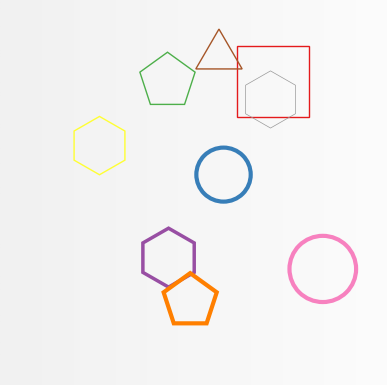[{"shape": "square", "thickness": 1, "radius": 0.46, "center": [0.704, 0.789]}, {"shape": "circle", "thickness": 3, "radius": 0.35, "center": [0.577, 0.546]}, {"shape": "pentagon", "thickness": 1, "radius": 0.37, "center": [0.432, 0.789]}, {"shape": "hexagon", "thickness": 2.5, "radius": 0.38, "center": [0.435, 0.331]}, {"shape": "pentagon", "thickness": 3, "radius": 0.36, "center": [0.491, 0.218]}, {"shape": "hexagon", "thickness": 1, "radius": 0.38, "center": [0.257, 0.622]}, {"shape": "triangle", "thickness": 1, "radius": 0.35, "center": [0.565, 0.855]}, {"shape": "circle", "thickness": 3, "radius": 0.43, "center": [0.833, 0.301]}, {"shape": "hexagon", "thickness": 0.5, "radius": 0.37, "center": [0.698, 0.742]}]